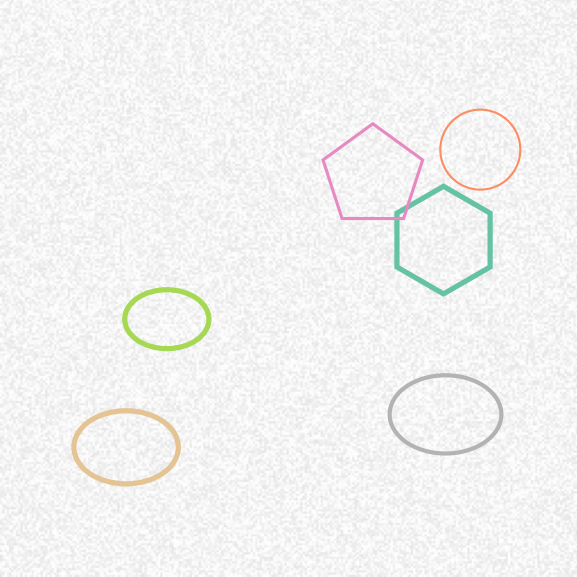[{"shape": "hexagon", "thickness": 2.5, "radius": 0.47, "center": [0.768, 0.583]}, {"shape": "circle", "thickness": 1, "radius": 0.35, "center": [0.832, 0.74]}, {"shape": "pentagon", "thickness": 1.5, "radius": 0.45, "center": [0.646, 0.694]}, {"shape": "oval", "thickness": 2.5, "radius": 0.36, "center": [0.289, 0.446]}, {"shape": "oval", "thickness": 2.5, "radius": 0.45, "center": [0.218, 0.225]}, {"shape": "oval", "thickness": 2, "radius": 0.48, "center": [0.771, 0.282]}]